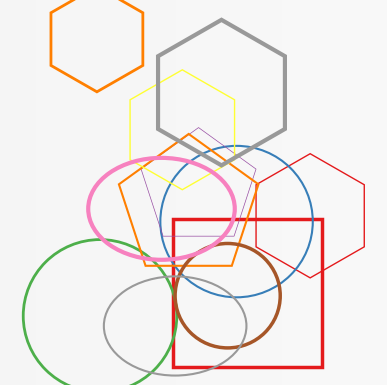[{"shape": "square", "thickness": 2.5, "radius": 0.96, "center": [0.64, 0.239]}, {"shape": "hexagon", "thickness": 1, "radius": 0.81, "center": [0.8, 0.44]}, {"shape": "circle", "thickness": 1.5, "radius": 0.98, "center": [0.61, 0.424]}, {"shape": "circle", "thickness": 2, "radius": 0.99, "center": [0.258, 0.18]}, {"shape": "pentagon", "thickness": 0.5, "radius": 0.78, "center": [0.512, 0.513]}, {"shape": "pentagon", "thickness": 1.5, "radius": 0.95, "center": [0.487, 0.463]}, {"shape": "hexagon", "thickness": 2, "radius": 0.68, "center": [0.25, 0.898]}, {"shape": "hexagon", "thickness": 1, "radius": 0.78, "center": [0.47, 0.663]}, {"shape": "circle", "thickness": 2.5, "radius": 0.68, "center": [0.588, 0.232]}, {"shape": "oval", "thickness": 3, "radius": 0.95, "center": [0.417, 0.458]}, {"shape": "oval", "thickness": 1.5, "radius": 0.92, "center": [0.452, 0.153]}, {"shape": "hexagon", "thickness": 3, "radius": 0.95, "center": [0.572, 0.759]}]